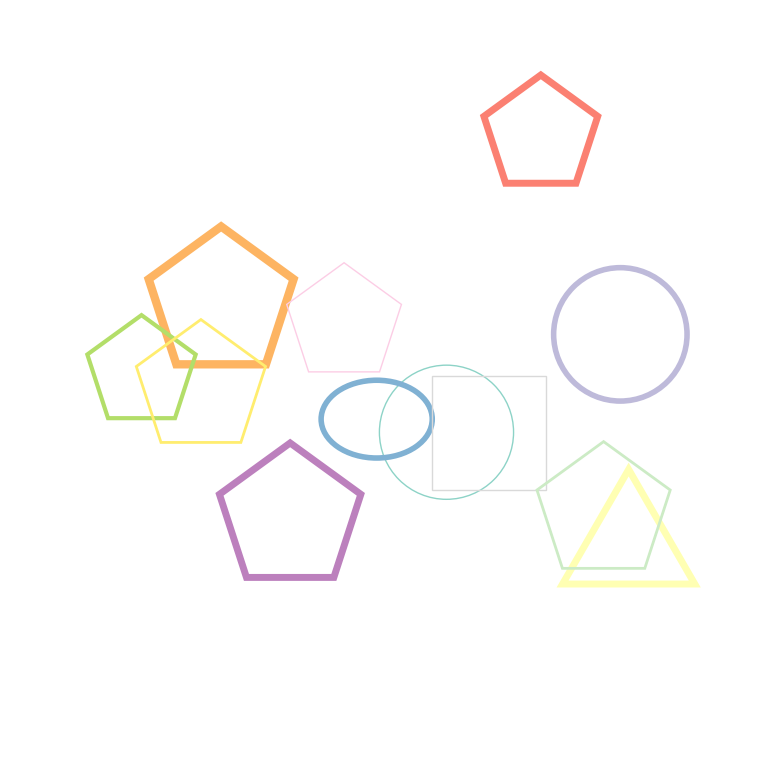[{"shape": "circle", "thickness": 0.5, "radius": 0.44, "center": [0.58, 0.439]}, {"shape": "triangle", "thickness": 2.5, "radius": 0.5, "center": [0.816, 0.291]}, {"shape": "circle", "thickness": 2, "radius": 0.43, "center": [0.806, 0.566]}, {"shape": "pentagon", "thickness": 2.5, "radius": 0.39, "center": [0.702, 0.825]}, {"shape": "oval", "thickness": 2, "radius": 0.36, "center": [0.489, 0.456]}, {"shape": "pentagon", "thickness": 3, "radius": 0.49, "center": [0.287, 0.607]}, {"shape": "pentagon", "thickness": 1.5, "radius": 0.37, "center": [0.184, 0.517]}, {"shape": "pentagon", "thickness": 0.5, "radius": 0.39, "center": [0.447, 0.58]}, {"shape": "square", "thickness": 0.5, "radius": 0.37, "center": [0.635, 0.438]}, {"shape": "pentagon", "thickness": 2.5, "radius": 0.48, "center": [0.377, 0.328]}, {"shape": "pentagon", "thickness": 1, "radius": 0.45, "center": [0.784, 0.335]}, {"shape": "pentagon", "thickness": 1, "radius": 0.44, "center": [0.261, 0.497]}]